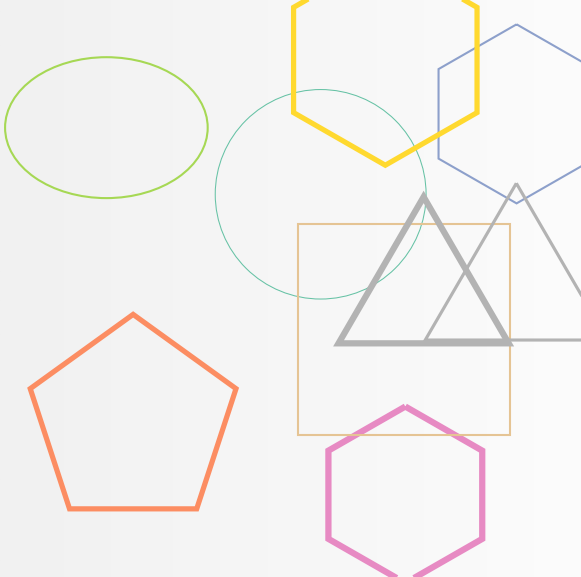[{"shape": "circle", "thickness": 0.5, "radius": 0.91, "center": [0.552, 0.663]}, {"shape": "pentagon", "thickness": 2.5, "radius": 0.93, "center": [0.229, 0.269]}, {"shape": "hexagon", "thickness": 1, "radius": 0.78, "center": [0.889, 0.802]}, {"shape": "hexagon", "thickness": 3, "radius": 0.76, "center": [0.697, 0.142]}, {"shape": "oval", "thickness": 1, "radius": 0.87, "center": [0.183, 0.778]}, {"shape": "hexagon", "thickness": 2.5, "radius": 0.91, "center": [0.663, 0.895]}, {"shape": "square", "thickness": 1, "radius": 0.91, "center": [0.695, 0.429]}, {"shape": "triangle", "thickness": 1.5, "radius": 0.9, "center": [0.888, 0.501]}, {"shape": "triangle", "thickness": 3, "radius": 0.85, "center": [0.729, 0.489]}]